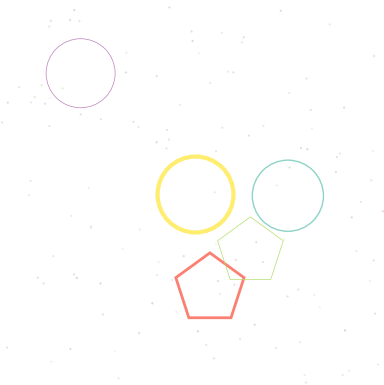[{"shape": "circle", "thickness": 1, "radius": 0.46, "center": [0.748, 0.492]}, {"shape": "pentagon", "thickness": 2, "radius": 0.47, "center": [0.545, 0.25]}, {"shape": "pentagon", "thickness": 0.5, "radius": 0.45, "center": [0.65, 0.347]}, {"shape": "circle", "thickness": 0.5, "radius": 0.45, "center": [0.209, 0.81]}, {"shape": "circle", "thickness": 3, "radius": 0.49, "center": [0.508, 0.495]}]